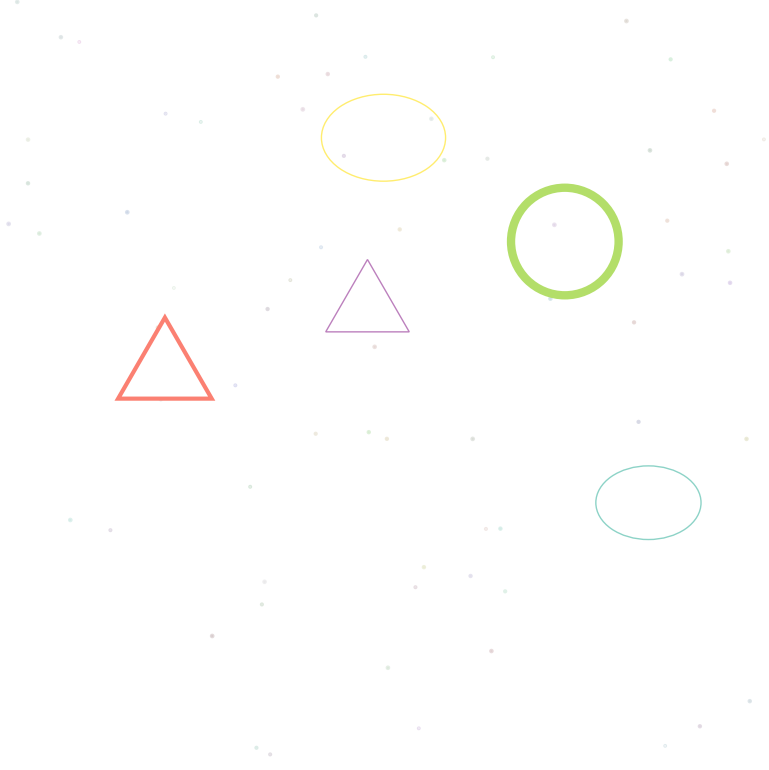[{"shape": "oval", "thickness": 0.5, "radius": 0.34, "center": [0.842, 0.347]}, {"shape": "triangle", "thickness": 1.5, "radius": 0.35, "center": [0.214, 0.517]}, {"shape": "circle", "thickness": 3, "radius": 0.35, "center": [0.734, 0.686]}, {"shape": "triangle", "thickness": 0.5, "radius": 0.31, "center": [0.477, 0.6]}, {"shape": "oval", "thickness": 0.5, "radius": 0.4, "center": [0.498, 0.821]}]